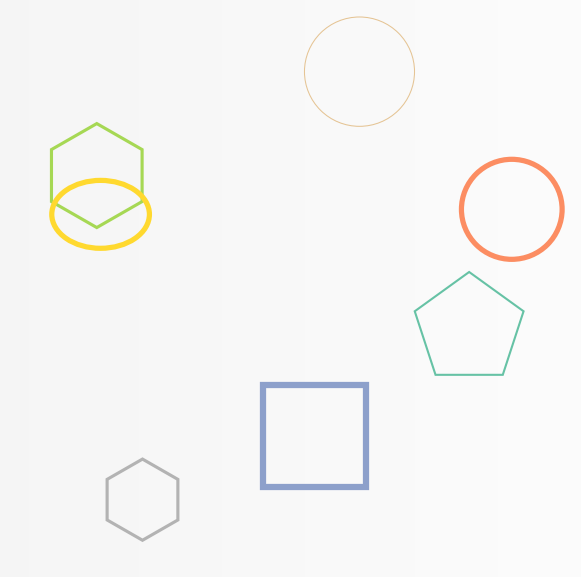[{"shape": "pentagon", "thickness": 1, "radius": 0.49, "center": [0.807, 0.43]}, {"shape": "circle", "thickness": 2.5, "radius": 0.43, "center": [0.88, 0.637]}, {"shape": "square", "thickness": 3, "radius": 0.44, "center": [0.541, 0.244]}, {"shape": "hexagon", "thickness": 1.5, "radius": 0.45, "center": [0.167, 0.695]}, {"shape": "oval", "thickness": 2.5, "radius": 0.42, "center": [0.173, 0.628]}, {"shape": "circle", "thickness": 0.5, "radius": 0.47, "center": [0.618, 0.875]}, {"shape": "hexagon", "thickness": 1.5, "radius": 0.35, "center": [0.245, 0.134]}]